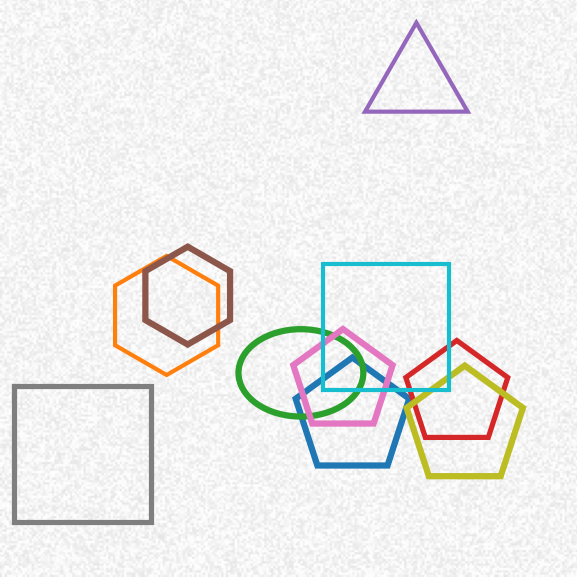[{"shape": "pentagon", "thickness": 3, "radius": 0.52, "center": [0.61, 0.277]}, {"shape": "hexagon", "thickness": 2, "radius": 0.52, "center": [0.289, 0.453]}, {"shape": "oval", "thickness": 3, "radius": 0.54, "center": [0.521, 0.353]}, {"shape": "pentagon", "thickness": 2.5, "radius": 0.46, "center": [0.791, 0.317]}, {"shape": "triangle", "thickness": 2, "radius": 0.51, "center": [0.721, 0.857]}, {"shape": "hexagon", "thickness": 3, "radius": 0.42, "center": [0.325, 0.487]}, {"shape": "pentagon", "thickness": 3, "radius": 0.45, "center": [0.594, 0.339]}, {"shape": "square", "thickness": 2.5, "radius": 0.59, "center": [0.143, 0.213]}, {"shape": "pentagon", "thickness": 3, "radius": 0.53, "center": [0.805, 0.26]}, {"shape": "square", "thickness": 2, "radius": 0.55, "center": [0.668, 0.433]}]